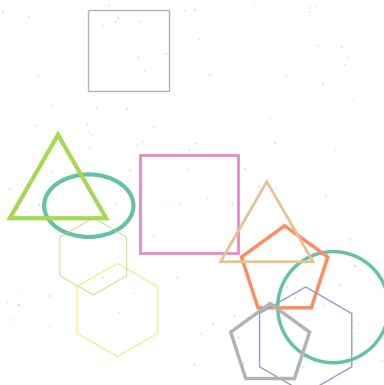[{"shape": "oval", "thickness": 3, "radius": 0.58, "center": [0.231, 0.466]}, {"shape": "circle", "thickness": 2.5, "radius": 0.72, "center": [0.866, 0.202]}, {"shape": "pentagon", "thickness": 2.5, "radius": 0.59, "center": [0.739, 0.296]}, {"shape": "hexagon", "thickness": 1, "radius": 0.69, "center": [0.794, 0.116]}, {"shape": "square", "thickness": 2, "radius": 0.64, "center": [0.492, 0.47]}, {"shape": "triangle", "thickness": 3, "radius": 0.72, "center": [0.151, 0.505]}, {"shape": "hexagon", "thickness": 0.5, "radius": 0.5, "center": [0.242, 0.334]}, {"shape": "hexagon", "thickness": 0.5, "radius": 0.6, "center": [0.305, 0.195]}, {"shape": "triangle", "thickness": 2, "radius": 0.69, "center": [0.693, 0.39]}, {"shape": "pentagon", "thickness": 2.5, "radius": 0.54, "center": [0.702, 0.104]}, {"shape": "square", "thickness": 1, "radius": 0.52, "center": [0.334, 0.868]}]